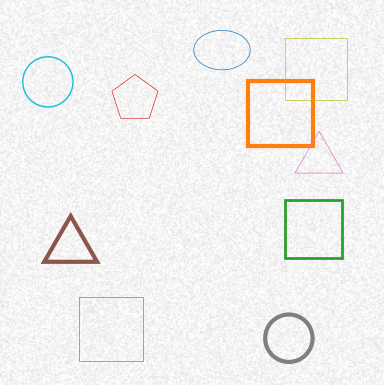[{"shape": "oval", "thickness": 0.5, "radius": 0.37, "center": [0.577, 0.87]}, {"shape": "square", "thickness": 3, "radius": 0.42, "center": [0.728, 0.704]}, {"shape": "square", "thickness": 2, "radius": 0.38, "center": [0.815, 0.405]}, {"shape": "pentagon", "thickness": 0.5, "radius": 0.31, "center": [0.351, 0.744]}, {"shape": "square", "thickness": 0.5, "radius": 0.42, "center": [0.288, 0.146]}, {"shape": "triangle", "thickness": 3, "radius": 0.4, "center": [0.183, 0.36]}, {"shape": "triangle", "thickness": 0.5, "radius": 0.36, "center": [0.829, 0.587]}, {"shape": "circle", "thickness": 3, "radius": 0.31, "center": [0.75, 0.122]}, {"shape": "square", "thickness": 0.5, "radius": 0.4, "center": [0.821, 0.822]}, {"shape": "circle", "thickness": 1, "radius": 0.33, "center": [0.124, 0.787]}]